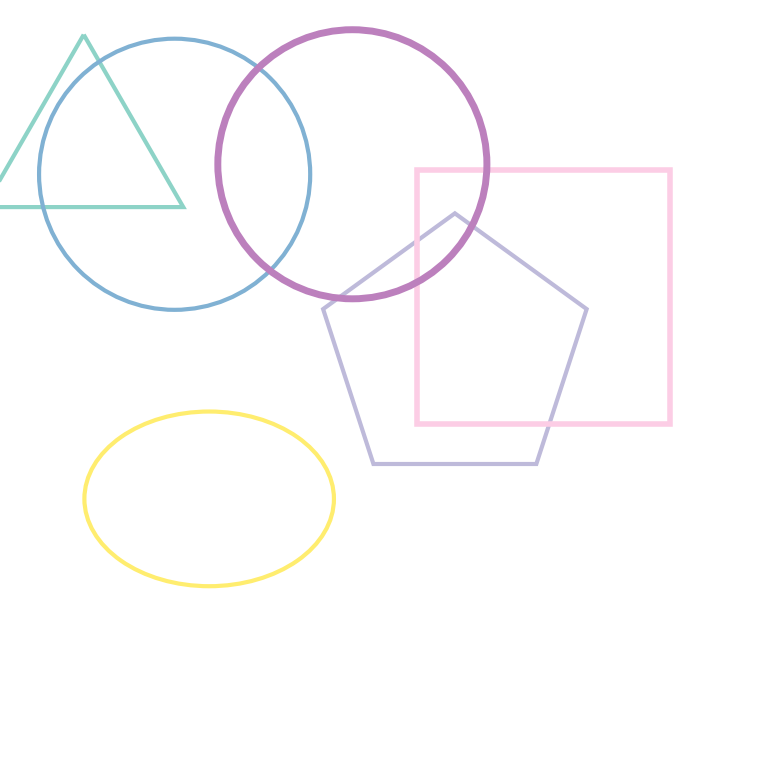[{"shape": "triangle", "thickness": 1.5, "radius": 0.75, "center": [0.109, 0.806]}, {"shape": "pentagon", "thickness": 1.5, "radius": 0.9, "center": [0.591, 0.543]}, {"shape": "circle", "thickness": 1.5, "radius": 0.88, "center": [0.227, 0.774]}, {"shape": "square", "thickness": 2, "radius": 0.82, "center": [0.706, 0.614]}, {"shape": "circle", "thickness": 2.5, "radius": 0.87, "center": [0.458, 0.787]}, {"shape": "oval", "thickness": 1.5, "radius": 0.81, "center": [0.272, 0.352]}]